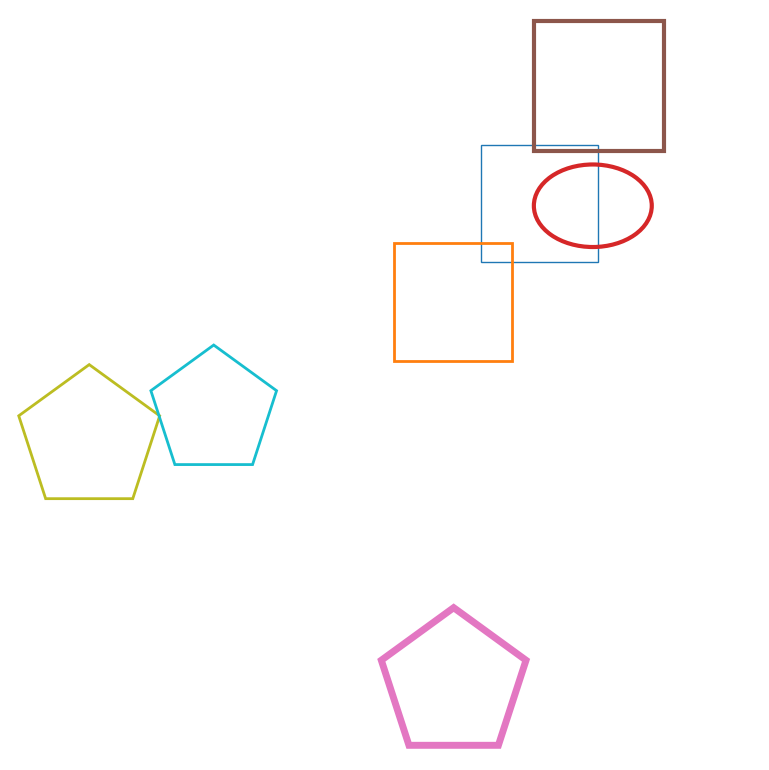[{"shape": "square", "thickness": 0.5, "radius": 0.38, "center": [0.701, 0.736]}, {"shape": "square", "thickness": 1, "radius": 0.38, "center": [0.588, 0.608]}, {"shape": "oval", "thickness": 1.5, "radius": 0.38, "center": [0.77, 0.733]}, {"shape": "square", "thickness": 1.5, "radius": 0.42, "center": [0.778, 0.888]}, {"shape": "pentagon", "thickness": 2.5, "radius": 0.49, "center": [0.589, 0.112]}, {"shape": "pentagon", "thickness": 1, "radius": 0.48, "center": [0.116, 0.43]}, {"shape": "pentagon", "thickness": 1, "radius": 0.43, "center": [0.278, 0.466]}]